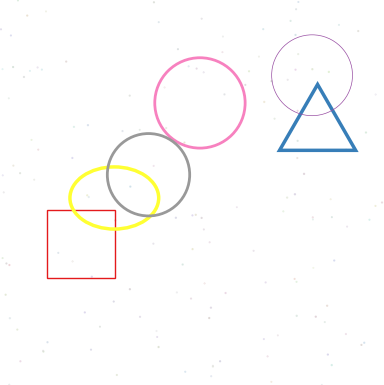[{"shape": "square", "thickness": 1, "radius": 0.44, "center": [0.21, 0.366]}, {"shape": "triangle", "thickness": 2.5, "radius": 0.57, "center": [0.825, 0.667]}, {"shape": "circle", "thickness": 0.5, "radius": 0.52, "center": [0.811, 0.805]}, {"shape": "oval", "thickness": 2.5, "radius": 0.58, "center": [0.297, 0.486]}, {"shape": "circle", "thickness": 2, "radius": 0.59, "center": [0.519, 0.733]}, {"shape": "circle", "thickness": 2, "radius": 0.53, "center": [0.386, 0.546]}]